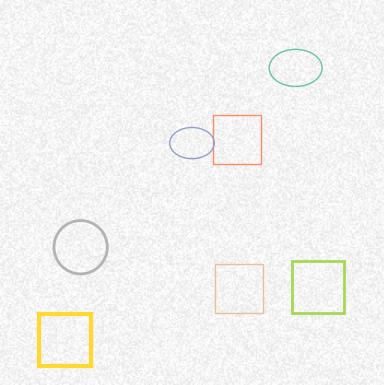[{"shape": "oval", "thickness": 1, "radius": 0.34, "center": [0.768, 0.824]}, {"shape": "square", "thickness": 1, "radius": 0.32, "center": [0.616, 0.637]}, {"shape": "oval", "thickness": 1, "radius": 0.29, "center": [0.499, 0.628]}, {"shape": "square", "thickness": 2, "radius": 0.34, "center": [0.826, 0.255]}, {"shape": "square", "thickness": 3, "radius": 0.34, "center": [0.169, 0.118]}, {"shape": "square", "thickness": 1, "radius": 0.32, "center": [0.621, 0.252]}, {"shape": "circle", "thickness": 2, "radius": 0.35, "center": [0.209, 0.358]}]